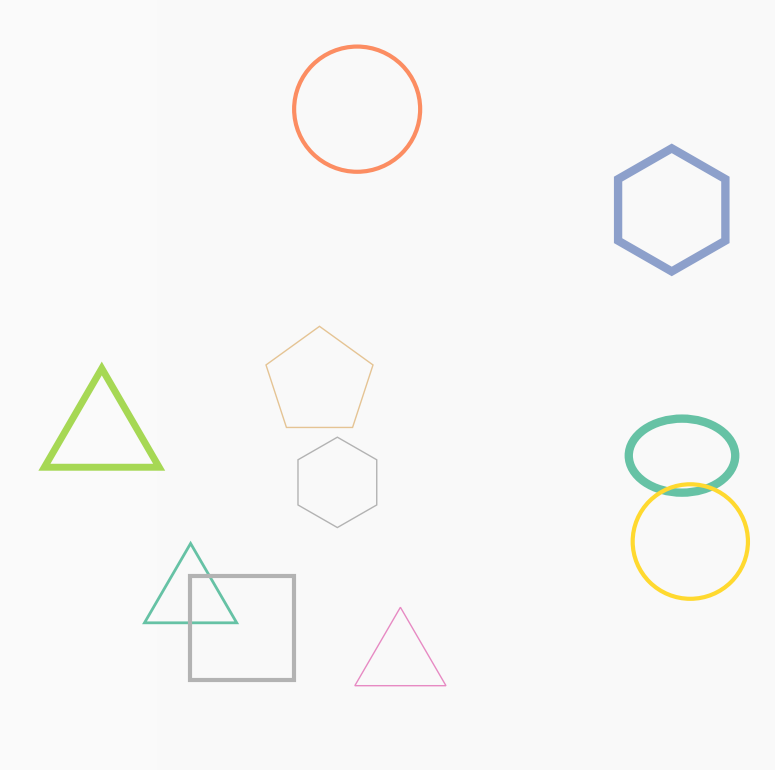[{"shape": "triangle", "thickness": 1, "radius": 0.34, "center": [0.246, 0.226]}, {"shape": "oval", "thickness": 3, "radius": 0.34, "center": [0.88, 0.408]}, {"shape": "circle", "thickness": 1.5, "radius": 0.41, "center": [0.461, 0.858]}, {"shape": "hexagon", "thickness": 3, "radius": 0.4, "center": [0.867, 0.727]}, {"shape": "triangle", "thickness": 0.5, "radius": 0.34, "center": [0.517, 0.143]}, {"shape": "triangle", "thickness": 2.5, "radius": 0.43, "center": [0.131, 0.436]}, {"shape": "circle", "thickness": 1.5, "radius": 0.37, "center": [0.891, 0.297]}, {"shape": "pentagon", "thickness": 0.5, "radius": 0.36, "center": [0.412, 0.504]}, {"shape": "hexagon", "thickness": 0.5, "radius": 0.29, "center": [0.435, 0.374]}, {"shape": "square", "thickness": 1.5, "radius": 0.34, "center": [0.313, 0.185]}]